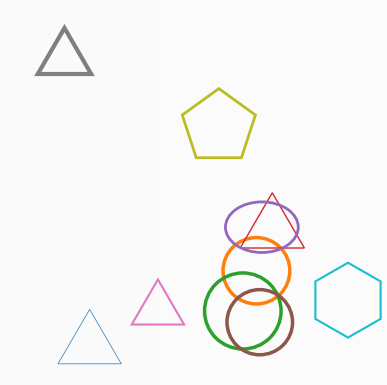[{"shape": "triangle", "thickness": 0.5, "radius": 0.47, "center": [0.231, 0.102]}, {"shape": "circle", "thickness": 2.5, "radius": 0.43, "center": [0.662, 0.297]}, {"shape": "circle", "thickness": 2.5, "radius": 0.49, "center": [0.627, 0.192]}, {"shape": "triangle", "thickness": 1, "radius": 0.48, "center": [0.703, 0.404]}, {"shape": "oval", "thickness": 2, "radius": 0.47, "center": [0.676, 0.41]}, {"shape": "circle", "thickness": 2.5, "radius": 0.42, "center": [0.67, 0.163]}, {"shape": "triangle", "thickness": 1.5, "radius": 0.39, "center": [0.408, 0.196]}, {"shape": "triangle", "thickness": 3, "radius": 0.4, "center": [0.166, 0.848]}, {"shape": "pentagon", "thickness": 2, "radius": 0.5, "center": [0.565, 0.671]}, {"shape": "hexagon", "thickness": 1.5, "radius": 0.49, "center": [0.898, 0.22]}]